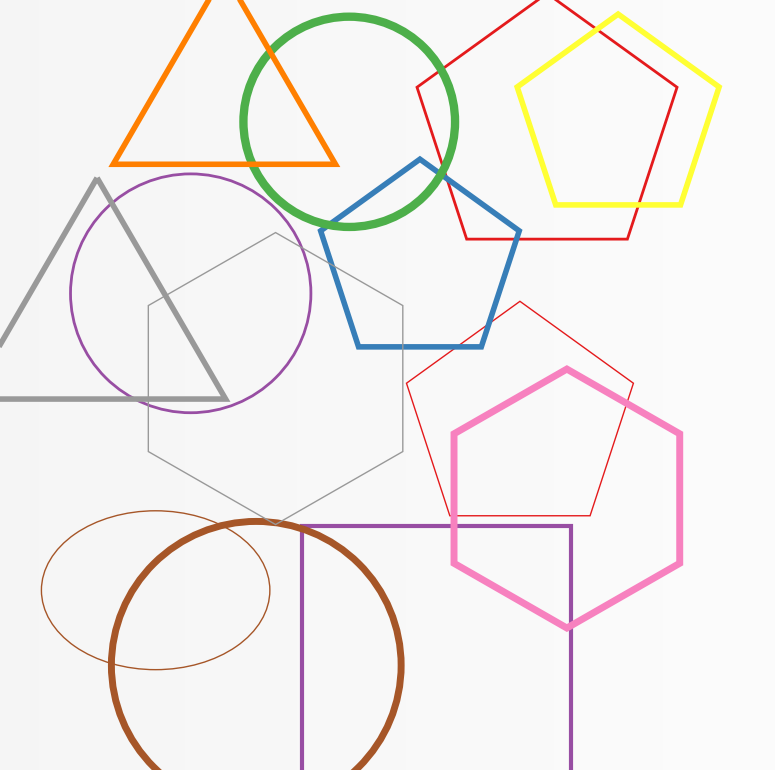[{"shape": "pentagon", "thickness": 0.5, "radius": 0.77, "center": [0.671, 0.455]}, {"shape": "pentagon", "thickness": 1, "radius": 0.88, "center": [0.706, 0.832]}, {"shape": "pentagon", "thickness": 2, "radius": 0.67, "center": [0.542, 0.659]}, {"shape": "circle", "thickness": 3, "radius": 0.68, "center": [0.451, 0.842]}, {"shape": "circle", "thickness": 1, "radius": 0.78, "center": [0.246, 0.619]}, {"shape": "square", "thickness": 1.5, "radius": 0.87, "center": [0.563, 0.143]}, {"shape": "triangle", "thickness": 2, "radius": 0.83, "center": [0.289, 0.869]}, {"shape": "pentagon", "thickness": 2, "radius": 0.68, "center": [0.798, 0.845]}, {"shape": "oval", "thickness": 0.5, "radius": 0.74, "center": [0.201, 0.233]}, {"shape": "circle", "thickness": 2.5, "radius": 0.93, "center": [0.331, 0.136]}, {"shape": "hexagon", "thickness": 2.5, "radius": 0.84, "center": [0.731, 0.353]}, {"shape": "hexagon", "thickness": 0.5, "radius": 0.95, "center": [0.356, 0.508]}, {"shape": "triangle", "thickness": 2, "radius": 0.96, "center": [0.125, 0.578]}]